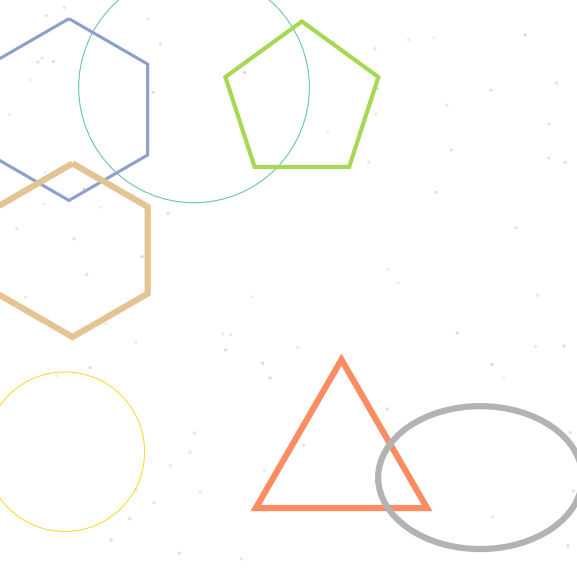[{"shape": "circle", "thickness": 0.5, "radius": 1.0, "center": [0.336, 0.848]}, {"shape": "triangle", "thickness": 3, "radius": 0.86, "center": [0.591, 0.205]}, {"shape": "hexagon", "thickness": 1.5, "radius": 0.79, "center": [0.119, 0.809]}, {"shape": "pentagon", "thickness": 2, "radius": 0.7, "center": [0.523, 0.823]}, {"shape": "circle", "thickness": 0.5, "radius": 0.69, "center": [0.112, 0.217]}, {"shape": "hexagon", "thickness": 3, "radius": 0.75, "center": [0.126, 0.566]}, {"shape": "oval", "thickness": 3, "radius": 0.88, "center": [0.832, 0.172]}]